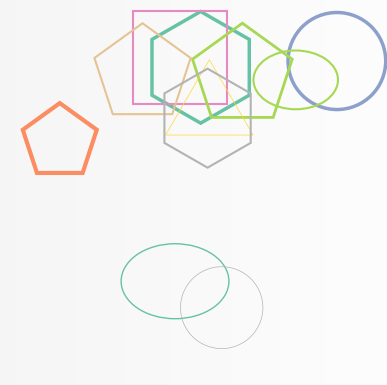[{"shape": "hexagon", "thickness": 2.5, "radius": 0.72, "center": [0.518, 0.825]}, {"shape": "oval", "thickness": 1, "radius": 0.7, "center": [0.452, 0.27]}, {"shape": "pentagon", "thickness": 3, "radius": 0.5, "center": [0.154, 0.632]}, {"shape": "circle", "thickness": 2.5, "radius": 0.63, "center": [0.869, 0.842]}, {"shape": "square", "thickness": 1.5, "radius": 0.6, "center": [0.464, 0.851]}, {"shape": "pentagon", "thickness": 2, "radius": 0.68, "center": [0.625, 0.804]}, {"shape": "oval", "thickness": 1.5, "radius": 0.55, "center": [0.763, 0.793]}, {"shape": "triangle", "thickness": 0.5, "radius": 0.65, "center": [0.54, 0.714]}, {"shape": "pentagon", "thickness": 1.5, "radius": 0.65, "center": [0.368, 0.809]}, {"shape": "circle", "thickness": 0.5, "radius": 0.53, "center": [0.572, 0.201]}, {"shape": "hexagon", "thickness": 1.5, "radius": 0.64, "center": [0.536, 0.693]}]